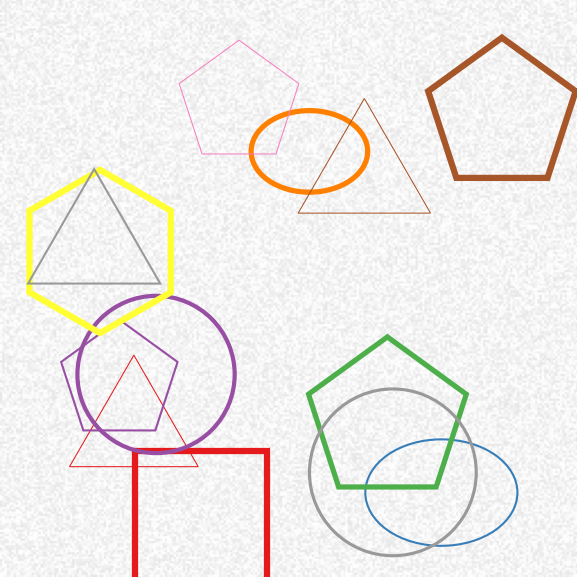[{"shape": "triangle", "thickness": 0.5, "radius": 0.64, "center": [0.232, 0.255]}, {"shape": "square", "thickness": 3, "radius": 0.57, "center": [0.348, 0.104]}, {"shape": "oval", "thickness": 1, "radius": 0.66, "center": [0.764, 0.146]}, {"shape": "pentagon", "thickness": 2.5, "radius": 0.72, "center": [0.671, 0.272]}, {"shape": "circle", "thickness": 2, "radius": 0.68, "center": [0.27, 0.351]}, {"shape": "pentagon", "thickness": 1, "radius": 0.53, "center": [0.207, 0.34]}, {"shape": "oval", "thickness": 2.5, "radius": 0.5, "center": [0.536, 0.737]}, {"shape": "hexagon", "thickness": 3, "radius": 0.71, "center": [0.173, 0.564]}, {"shape": "pentagon", "thickness": 3, "radius": 0.67, "center": [0.869, 0.8]}, {"shape": "triangle", "thickness": 0.5, "radius": 0.66, "center": [0.631, 0.696]}, {"shape": "pentagon", "thickness": 0.5, "radius": 0.54, "center": [0.414, 0.821]}, {"shape": "circle", "thickness": 1.5, "radius": 0.72, "center": [0.68, 0.181]}, {"shape": "triangle", "thickness": 1, "radius": 0.66, "center": [0.163, 0.574]}]